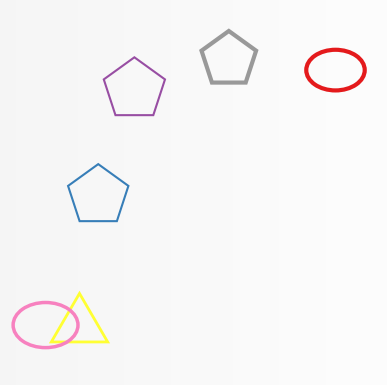[{"shape": "oval", "thickness": 3, "radius": 0.38, "center": [0.866, 0.818]}, {"shape": "pentagon", "thickness": 1.5, "radius": 0.41, "center": [0.254, 0.492]}, {"shape": "pentagon", "thickness": 1.5, "radius": 0.42, "center": [0.347, 0.768]}, {"shape": "triangle", "thickness": 2, "radius": 0.42, "center": [0.205, 0.154]}, {"shape": "oval", "thickness": 2.5, "radius": 0.42, "center": [0.118, 0.156]}, {"shape": "pentagon", "thickness": 3, "radius": 0.37, "center": [0.59, 0.845]}]